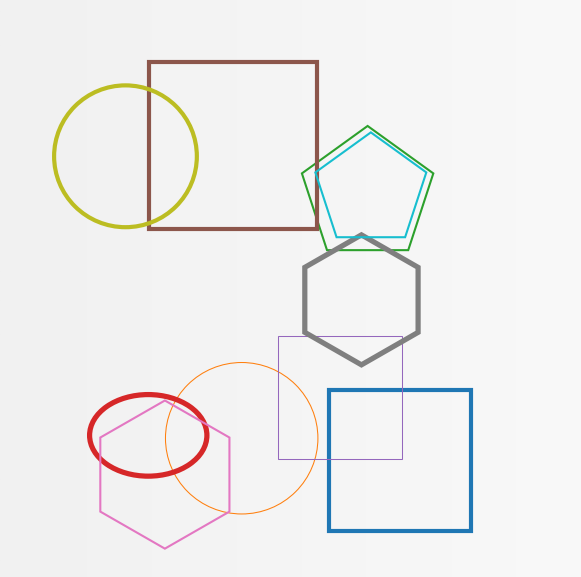[{"shape": "square", "thickness": 2, "radius": 0.61, "center": [0.689, 0.202]}, {"shape": "circle", "thickness": 0.5, "radius": 0.66, "center": [0.416, 0.24]}, {"shape": "pentagon", "thickness": 1, "radius": 0.59, "center": [0.632, 0.662]}, {"shape": "oval", "thickness": 2.5, "radius": 0.5, "center": [0.255, 0.245]}, {"shape": "square", "thickness": 0.5, "radius": 0.53, "center": [0.585, 0.311]}, {"shape": "square", "thickness": 2, "radius": 0.72, "center": [0.401, 0.747]}, {"shape": "hexagon", "thickness": 1, "radius": 0.64, "center": [0.284, 0.177]}, {"shape": "hexagon", "thickness": 2.5, "radius": 0.56, "center": [0.622, 0.48]}, {"shape": "circle", "thickness": 2, "radius": 0.61, "center": [0.216, 0.729]}, {"shape": "pentagon", "thickness": 1, "radius": 0.5, "center": [0.638, 0.67]}]